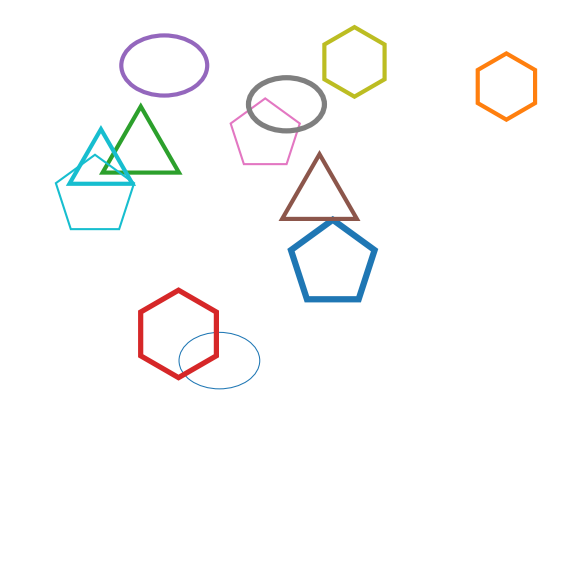[{"shape": "oval", "thickness": 0.5, "radius": 0.35, "center": [0.38, 0.375]}, {"shape": "pentagon", "thickness": 3, "radius": 0.38, "center": [0.576, 0.542]}, {"shape": "hexagon", "thickness": 2, "radius": 0.29, "center": [0.877, 0.849]}, {"shape": "triangle", "thickness": 2, "radius": 0.38, "center": [0.244, 0.738]}, {"shape": "hexagon", "thickness": 2.5, "radius": 0.38, "center": [0.309, 0.421]}, {"shape": "oval", "thickness": 2, "radius": 0.37, "center": [0.284, 0.886]}, {"shape": "triangle", "thickness": 2, "radius": 0.37, "center": [0.553, 0.657]}, {"shape": "pentagon", "thickness": 1, "radius": 0.31, "center": [0.459, 0.766]}, {"shape": "oval", "thickness": 2.5, "radius": 0.33, "center": [0.496, 0.819]}, {"shape": "hexagon", "thickness": 2, "radius": 0.3, "center": [0.614, 0.892]}, {"shape": "pentagon", "thickness": 1, "radius": 0.36, "center": [0.164, 0.66]}, {"shape": "triangle", "thickness": 2, "radius": 0.31, "center": [0.175, 0.712]}]